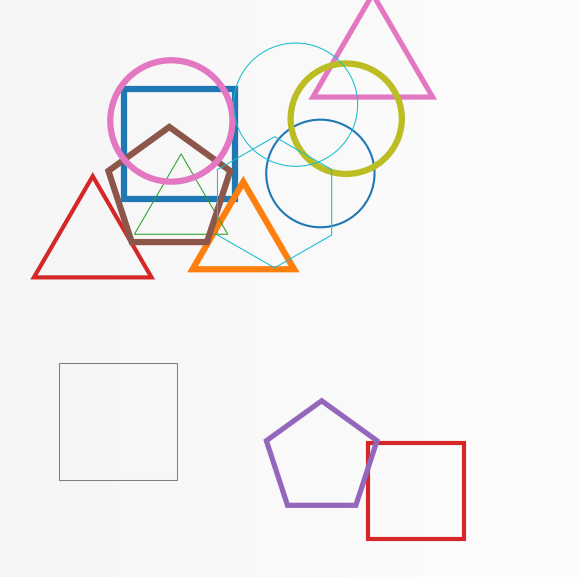[{"shape": "square", "thickness": 3, "radius": 0.48, "center": [0.309, 0.75]}, {"shape": "circle", "thickness": 1, "radius": 0.47, "center": [0.551, 0.699]}, {"shape": "triangle", "thickness": 3, "radius": 0.5, "center": [0.419, 0.583]}, {"shape": "triangle", "thickness": 0.5, "radius": 0.46, "center": [0.312, 0.64]}, {"shape": "square", "thickness": 2, "radius": 0.41, "center": [0.716, 0.149]}, {"shape": "triangle", "thickness": 2, "radius": 0.58, "center": [0.16, 0.577]}, {"shape": "pentagon", "thickness": 2.5, "radius": 0.5, "center": [0.553, 0.205]}, {"shape": "pentagon", "thickness": 3, "radius": 0.55, "center": [0.291, 0.669]}, {"shape": "circle", "thickness": 3, "radius": 0.53, "center": [0.295, 0.79]}, {"shape": "triangle", "thickness": 2.5, "radius": 0.59, "center": [0.641, 0.89]}, {"shape": "square", "thickness": 0.5, "radius": 0.51, "center": [0.202, 0.269]}, {"shape": "circle", "thickness": 3, "radius": 0.48, "center": [0.596, 0.794]}, {"shape": "circle", "thickness": 0.5, "radius": 0.53, "center": [0.509, 0.818]}, {"shape": "hexagon", "thickness": 0.5, "radius": 0.57, "center": [0.472, 0.649]}]